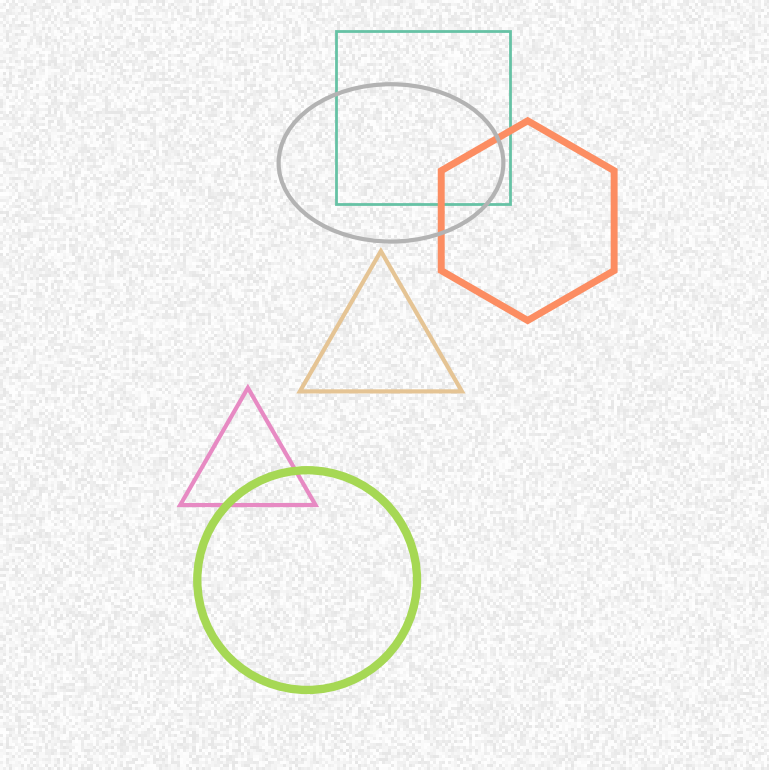[{"shape": "square", "thickness": 1, "radius": 0.56, "center": [0.549, 0.848]}, {"shape": "hexagon", "thickness": 2.5, "radius": 0.65, "center": [0.685, 0.713]}, {"shape": "triangle", "thickness": 1.5, "radius": 0.51, "center": [0.322, 0.395]}, {"shape": "circle", "thickness": 3, "radius": 0.71, "center": [0.399, 0.247]}, {"shape": "triangle", "thickness": 1.5, "radius": 0.61, "center": [0.495, 0.552]}, {"shape": "oval", "thickness": 1.5, "radius": 0.73, "center": [0.508, 0.788]}]